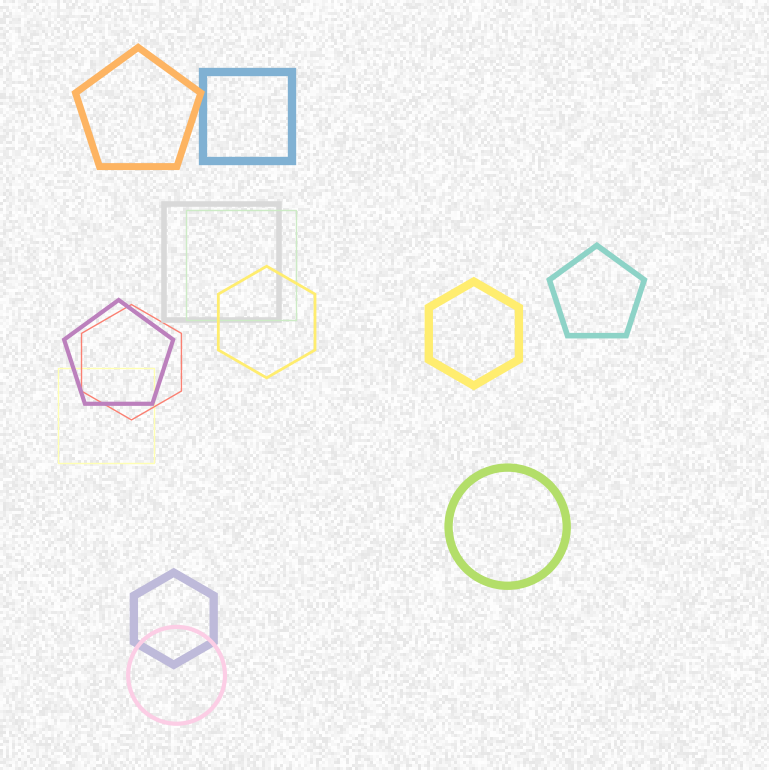[{"shape": "pentagon", "thickness": 2, "radius": 0.32, "center": [0.775, 0.617]}, {"shape": "square", "thickness": 0.5, "radius": 0.31, "center": [0.137, 0.46]}, {"shape": "hexagon", "thickness": 3, "radius": 0.3, "center": [0.226, 0.196]}, {"shape": "hexagon", "thickness": 0.5, "radius": 0.37, "center": [0.171, 0.53]}, {"shape": "square", "thickness": 3, "radius": 0.29, "center": [0.322, 0.848]}, {"shape": "pentagon", "thickness": 2.5, "radius": 0.43, "center": [0.179, 0.853]}, {"shape": "circle", "thickness": 3, "radius": 0.38, "center": [0.659, 0.316]}, {"shape": "circle", "thickness": 1.5, "radius": 0.31, "center": [0.229, 0.123]}, {"shape": "square", "thickness": 2, "radius": 0.37, "center": [0.288, 0.66]}, {"shape": "pentagon", "thickness": 1.5, "radius": 0.37, "center": [0.154, 0.536]}, {"shape": "square", "thickness": 0.5, "radius": 0.36, "center": [0.313, 0.656]}, {"shape": "hexagon", "thickness": 1, "radius": 0.36, "center": [0.346, 0.582]}, {"shape": "hexagon", "thickness": 3, "radius": 0.34, "center": [0.615, 0.567]}]